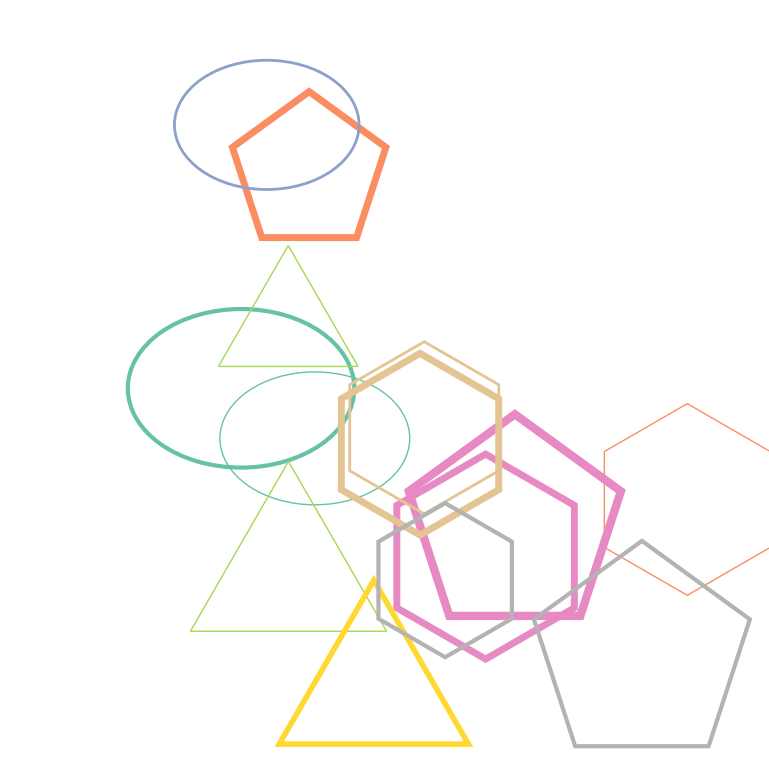[{"shape": "oval", "thickness": 0.5, "radius": 0.62, "center": [0.409, 0.431]}, {"shape": "oval", "thickness": 1.5, "radius": 0.74, "center": [0.313, 0.496]}, {"shape": "pentagon", "thickness": 2.5, "radius": 0.52, "center": [0.401, 0.776]}, {"shape": "hexagon", "thickness": 0.5, "radius": 0.62, "center": [0.893, 0.351]}, {"shape": "oval", "thickness": 1, "radius": 0.6, "center": [0.346, 0.838]}, {"shape": "hexagon", "thickness": 2.5, "radius": 0.67, "center": [0.631, 0.277]}, {"shape": "pentagon", "thickness": 3, "radius": 0.72, "center": [0.669, 0.317]}, {"shape": "triangle", "thickness": 0.5, "radius": 0.74, "center": [0.375, 0.254]}, {"shape": "triangle", "thickness": 0.5, "radius": 0.52, "center": [0.374, 0.576]}, {"shape": "triangle", "thickness": 2, "radius": 0.71, "center": [0.486, 0.105]}, {"shape": "hexagon", "thickness": 2.5, "radius": 0.59, "center": [0.546, 0.423]}, {"shape": "hexagon", "thickness": 1, "radius": 0.56, "center": [0.551, 0.444]}, {"shape": "hexagon", "thickness": 1.5, "radius": 0.5, "center": [0.578, 0.247]}, {"shape": "pentagon", "thickness": 1.5, "radius": 0.74, "center": [0.834, 0.15]}]